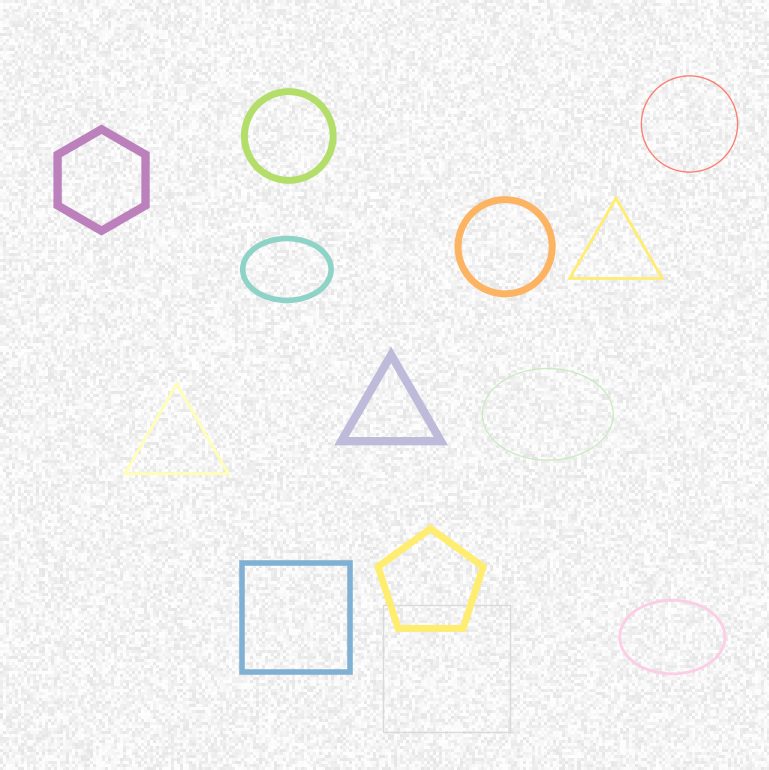[{"shape": "oval", "thickness": 2, "radius": 0.29, "center": [0.373, 0.65]}, {"shape": "triangle", "thickness": 1, "radius": 0.39, "center": [0.229, 0.424]}, {"shape": "triangle", "thickness": 3, "radius": 0.37, "center": [0.508, 0.464]}, {"shape": "circle", "thickness": 0.5, "radius": 0.31, "center": [0.895, 0.839]}, {"shape": "square", "thickness": 2, "radius": 0.35, "center": [0.384, 0.198]}, {"shape": "circle", "thickness": 2.5, "radius": 0.31, "center": [0.656, 0.68]}, {"shape": "circle", "thickness": 2.5, "radius": 0.29, "center": [0.375, 0.823]}, {"shape": "oval", "thickness": 1, "radius": 0.34, "center": [0.873, 0.173]}, {"shape": "square", "thickness": 0.5, "radius": 0.41, "center": [0.58, 0.132]}, {"shape": "hexagon", "thickness": 3, "radius": 0.33, "center": [0.132, 0.766]}, {"shape": "oval", "thickness": 0.5, "radius": 0.43, "center": [0.711, 0.462]}, {"shape": "pentagon", "thickness": 2.5, "radius": 0.36, "center": [0.559, 0.242]}, {"shape": "triangle", "thickness": 1, "radius": 0.35, "center": [0.8, 0.673]}]